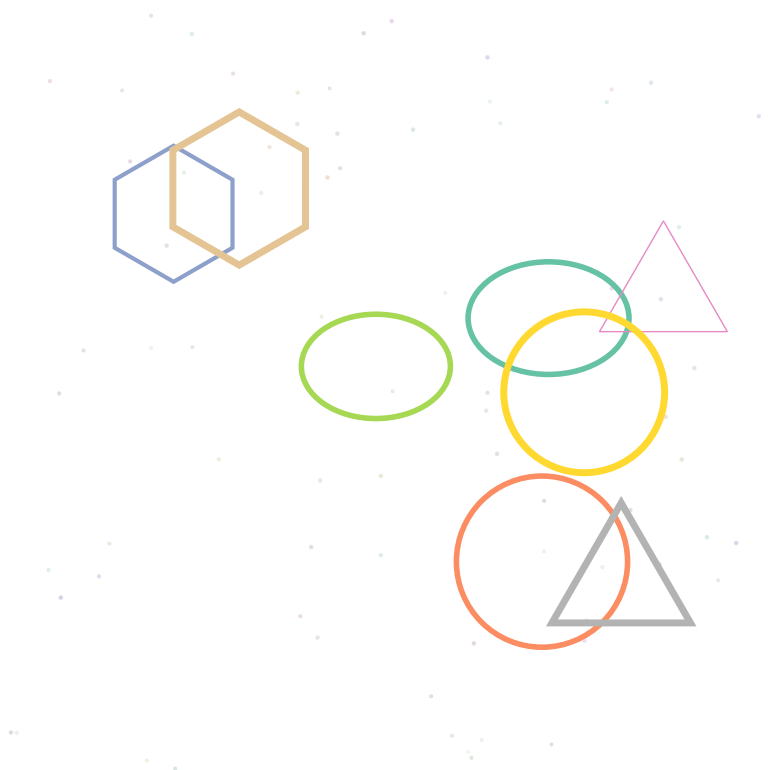[{"shape": "oval", "thickness": 2, "radius": 0.52, "center": [0.712, 0.587]}, {"shape": "circle", "thickness": 2, "radius": 0.56, "center": [0.704, 0.271]}, {"shape": "hexagon", "thickness": 1.5, "radius": 0.44, "center": [0.225, 0.722]}, {"shape": "triangle", "thickness": 0.5, "radius": 0.48, "center": [0.862, 0.617]}, {"shape": "oval", "thickness": 2, "radius": 0.48, "center": [0.488, 0.524]}, {"shape": "circle", "thickness": 2.5, "radius": 0.52, "center": [0.759, 0.491]}, {"shape": "hexagon", "thickness": 2.5, "radius": 0.5, "center": [0.311, 0.755]}, {"shape": "triangle", "thickness": 2.5, "radius": 0.52, "center": [0.807, 0.243]}]